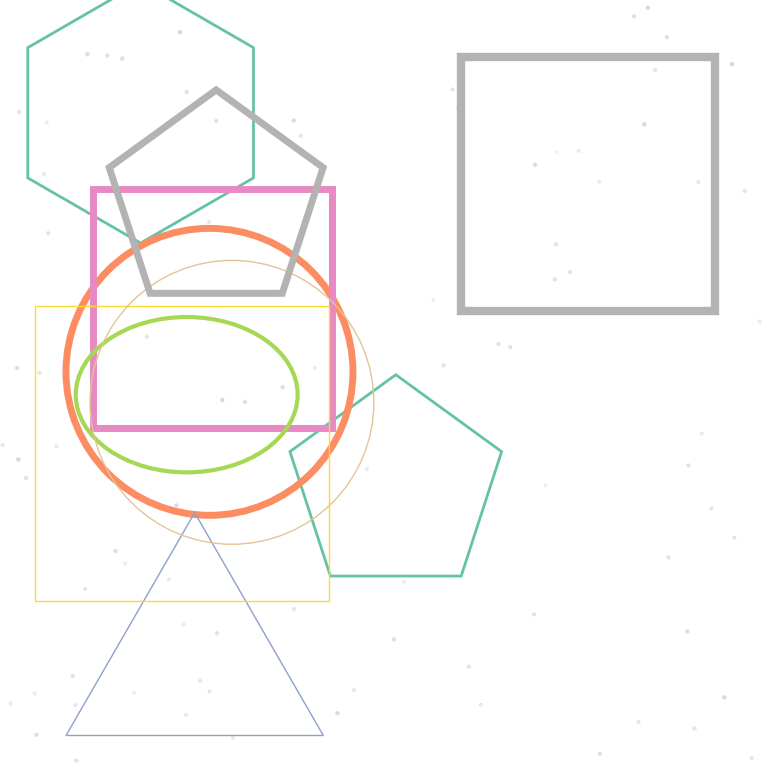[{"shape": "pentagon", "thickness": 1, "radius": 0.72, "center": [0.514, 0.369]}, {"shape": "hexagon", "thickness": 1, "radius": 0.85, "center": [0.183, 0.854]}, {"shape": "circle", "thickness": 2.5, "radius": 0.93, "center": [0.272, 0.517]}, {"shape": "triangle", "thickness": 0.5, "radius": 0.96, "center": [0.253, 0.141]}, {"shape": "square", "thickness": 2.5, "radius": 0.78, "center": [0.276, 0.599]}, {"shape": "oval", "thickness": 1.5, "radius": 0.72, "center": [0.242, 0.487]}, {"shape": "square", "thickness": 0.5, "radius": 0.96, "center": [0.236, 0.411]}, {"shape": "circle", "thickness": 0.5, "radius": 0.92, "center": [0.301, 0.477]}, {"shape": "pentagon", "thickness": 2.5, "radius": 0.73, "center": [0.281, 0.737]}, {"shape": "square", "thickness": 3, "radius": 0.82, "center": [0.764, 0.761]}]